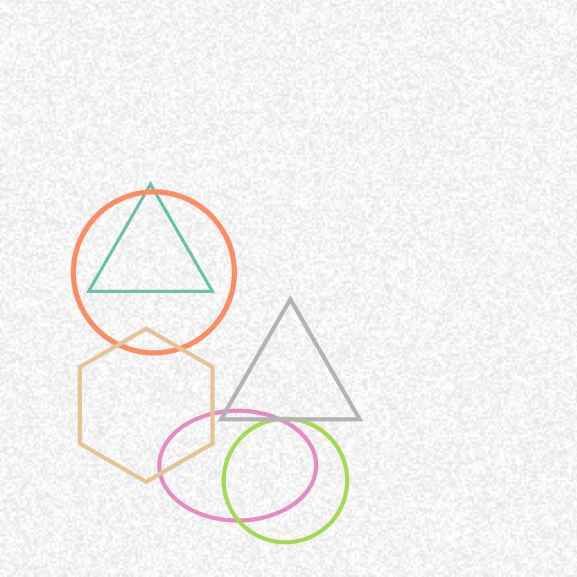[{"shape": "triangle", "thickness": 1.5, "radius": 0.62, "center": [0.261, 0.556]}, {"shape": "circle", "thickness": 2.5, "radius": 0.7, "center": [0.266, 0.528]}, {"shape": "oval", "thickness": 2, "radius": 0.68, "center": [0.412, 0.193]}, {"shape": "circle", "thickness": 2, "radius": 0.53, "center": [0.494, 0.167]}, {"shape": "hexagon", "thickness": 2, "radius": 0.66, "center": [0.253, 0.297]}, {"shape": "triangle", "thickness": 2, "radius": 0.69, "center": [0.503, 0.342]}]